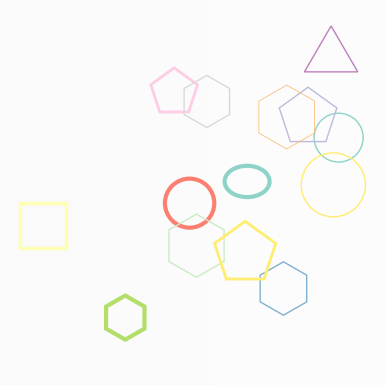[{"shape": "circle", "thickness": 1, "radius": 0.32, "center": [0.874, 0.642]}, {"shape": "oval", "thickness": 3, "radius": 0.29, "center": [0.638, 0.529]}, {"shape": "square", "thickness": 2.5, "radius": 0.3, "center": [0.111, 0.414]}, {"shape": "pentagon", "thickness": 1, "radius": 0.39, "center": [0.795, 0.695]}, {"shape": "circle", "thickness": 3, "radius": 0.32, "center": [0.489, 0.472]}, {"shape": "hexagon", "thickness": 1, "radius": 0.35, "center": [0.731, 0.251]}, {"shape": "hexagon", "thickness": 0.5, "radius": 0.41, "center": [0.74, 0.696]}, {"shape": "hexagon", "thickness": 3, "radius": 0.29, "center": [0.323, 0.175]}, {"shape": "pentagon", "thickness": 2, "radius": 0.32, "center": [0.449, 0.76]}, {"shape": "hexagon", "thickness": 1, "radius": 0.34, "center": [0.534, 0.736]}, {"shape": "triangle", "thickness": 1, "radius": 0.4, "center": [0.854, 0.853]}, {"shape": "hexagon", "thickness": 1, "radius": 0.41, "center": [0.507, 0.362]}, {"shape": "pentagon", "thickness": 2, "radius": 0.41, "center": [0.633, 0.342]}, {"shape": "circle", "thickness": 1, "radius": 0.41, "center": [0.86, 0.52]}]